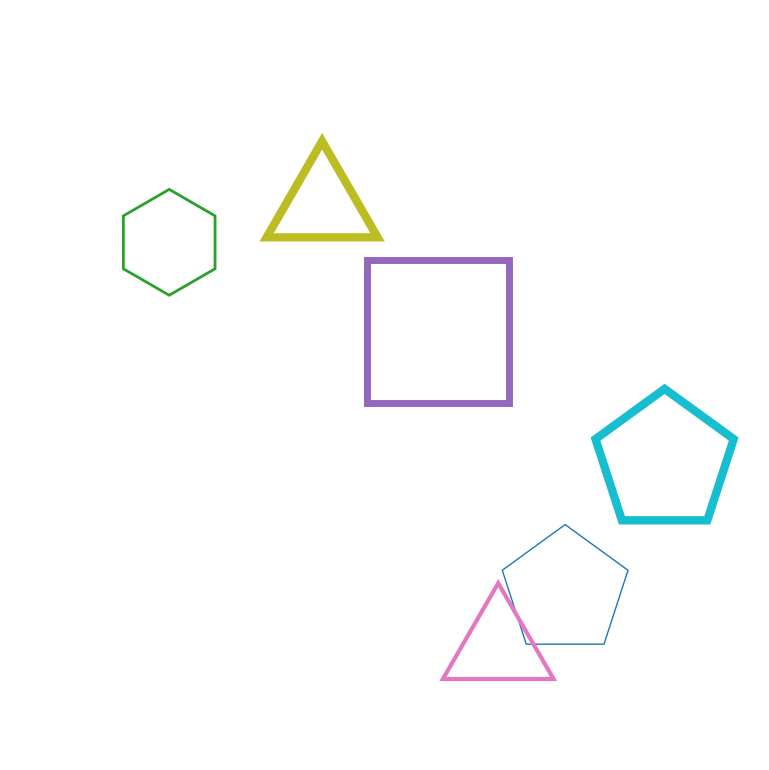[{"shape": "pentagon", "thickness": 0.5, "radius": 0.43, "center": [0.734, 0.233]}, {"shape": "hexagon", "thickness": 1, "radius": 0.34, "center": [0.22, 0.685]}, {"shape": "square", "thickness": 2.5, "radius": 0.46, "center": [0.569, 0.57]}, {"shape": "triangle", "thickness": 1.5, "radius": 0.41, "center": [0.647, 0.16]}, {"shape": "triangle", "thickness": 3, "radius": 0.42, "center": [0.418, 0.733]}, {"shape": "pentagon", "thickness": 3, "radius": 0.47, "center": [0.863, 0.401]}]